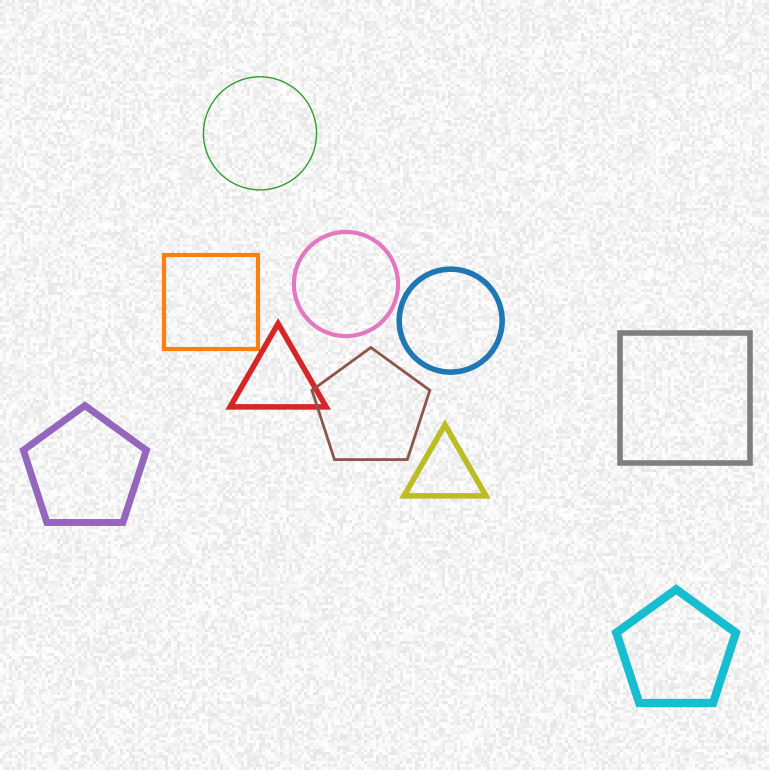[{"shape": "circle", "thickness": 2, "radius": 0.33, "center": [0.585, 0.584]}, {"shape": "square", "thickness": 1.5, "radius": 0.31, "center": [0.274, 0.608]}, {"shape": "circle", "thickness": 0.5, "radius": 0.37, "center": [0.338, 0.827]}, {"shape": "triangle", "thickness": 2, "radius": 0.36, "center": [0.361, 0.508]}, {"shape": "pentagon", "thickness": 2.5, "radius": 0.42, "center": [0.11, 0.389]}, {"shape": "pentagon", "thickness": 1, "radius": 0.4, "center": [0.482, 0.468]}, {"shape": "circle", "thickness": 1.5, "radius": 0.34, "center": [0.449, 0.631]}, {"shape": "square", "thickness": 2, "radius": 0.42, "center": [0.89, 0.483]}, {"shape": "triangle", "thickness": 2, "radius": 0.31, "center": [0.578, 0.387]}, {"shape": "pentagon", "thickness": 3, "radius": 0.41, "center": [0.878, 0.153]}]